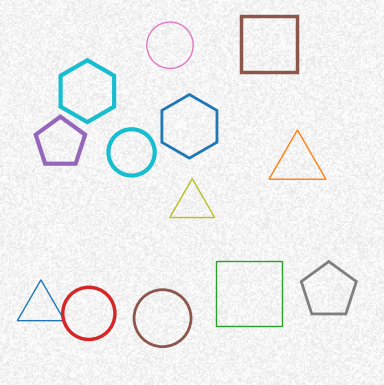[{"shape": "triangle", "thickness": 1, "radius": 0.35, "center": [0.106, 0.202]}, {"shape": "hexagon", "thickness": 2, "radius": 0.41, "center": [0.492, 0.672]}, {"shape": "triangle", "thickness": 1, "radius": 0.43, "center": [0.773, 0.577]}, {"shape": "square", "thickness": 1, "radius": 0.43, "center": [0.647, 0.237]}, {"shape": "circle", "thickness": 2.5, "radius": 0.34, "center": [0.231, 0.186]}, {"shape": "pentagon", "thickness": 3, "radius": 0.34, "center": [0.157, 0.629]}, {"shape": "circle", "thickness": 2, "radius": 0.37, "center": [0.422, 0.174]}, {"shape": "square", "thickness": 2.5, "radius": 0.36, "center": [0.699, 0.886]}, {"shape": "circle", "thickness": 1, "radius": 0.3, "center": [0.442, 0.883]}, {"shape": "pentagon", "thickness": 2, "radius": 0.38, "center": [0.854, 0.245]}, {"shape": "triangle", "thickness": 1, "radius": 0.34, "center": [0.499, 0.469]}, {"shape": "circle", "thickness": 3, "radius": 0.3, "center": [0.342, 0.604]}, {"shape": "hexagon", "thickness": 3, "radius": 0.4, "center": [0.227, 0.763]}]